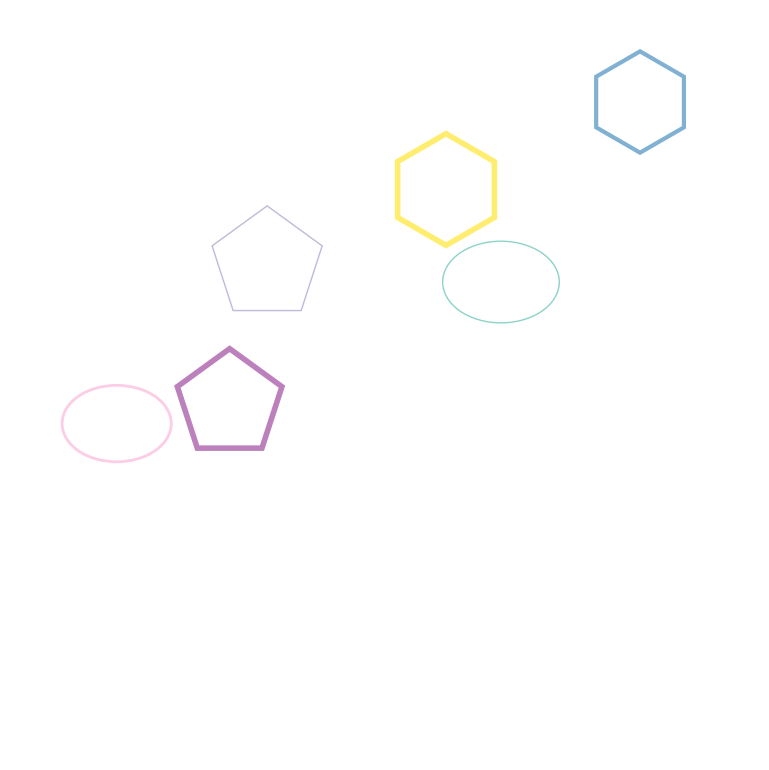[{"shape": "oval", "thickness": 0.5, "radius": 0.38, "center": [0.651, 0.634]}, {"shape": "pentagon", "thickness": 0.5, "radius": 0.38, "center": [0.347, 0.657]}, {"shape": "hexagon", "thickness": 1.5, "radius": 0.33, "center": [0.831, 0.868]}, {"shape": "oval", "thickness": 1, "radius": 0.35, "center": [0.151, 0.45]}, {"shape": "pentagon", "thickness": 2, "radius": 0.36, "center": [0.298, 0.476]}, {"shape": "hexagon", "thickness": 2, "radius": 0.36, "center": [0.579, 0.754]}]